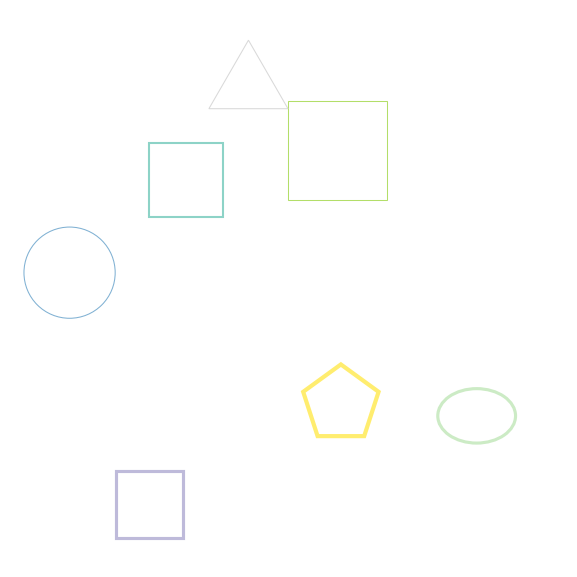[{"shape": "square", "thickness": 1, "radius": 0.32, "center": [0.322, 0.687]}, {"shape": "square", "thickness": 1.5, "radius": 0.29, "center": [0.259, 0.126]}, {"shape": "circle", "thickness": 0.5, "radius": 0.39, "center": [0.12, 0.527]}, {"shape": "square", "thickness": 0.5, "radius": 0.43, "center": [0.584, 0.739]}, {"shape": "triangle", "thickness": 0.5, "radius": 0.4, "center": [0.43, 0.85]}, {"shape": "oval", "thickness": 1.5, "radius": 0.34, "center": [0.825, 0.279]}, {"shape": "pentagon", "thickness": 2, "radius": 0.34, "center": [0.59, 0.299]}]